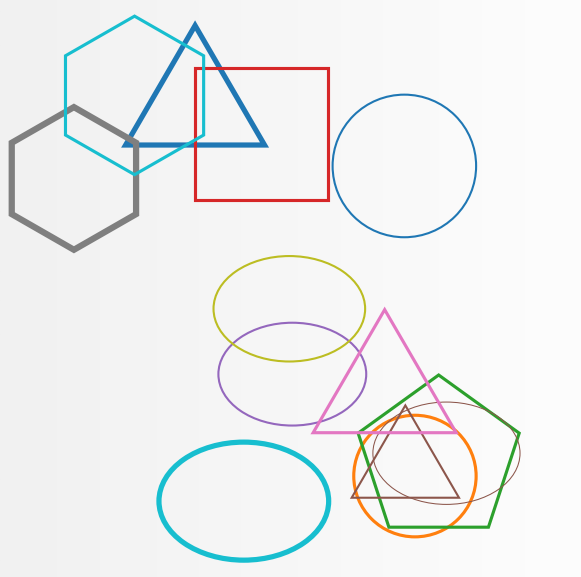[{"shape": "triangle", "thickness": 2.5, "radius": 0.69, "center": [0.336, 0.817]}, {"shape": "circle", "thickness": 1, "radius": 0.62, "center": [0.696, 0.712]}, {"shape": "circle", "thickness": 1.5, "radius": 0.53, "center": [0.714, 0.175]}, {"shape": "pentagon", "thickness": 1.5, "radius": 0.73, "center": [0.755, 0.204]}, {"shape": "square", "thickness": 1.5, "radius": 0.57, "center": [0.45, 0.768]}, {"shape": "oval", "thickness": 1, "radius": 0.64, "center": [0.503, 0.351]}, {"shape": "oval", "thickness": 0.5, "radius": 0.63, "center": [0.768, 0.214]}, {"shape": "triangle", "thickness": 1, "radius": 0.53, "center": [0.697, 0.191]}, {"shape": "triangle", "thickness": 1.5, "radius": 0.71, "center": [0.662, 0.321]}, {"shape": "hexagon", "thickness": 3, "radius": 0.62, "center": [0.127, 0.69]}, {"shape": "oval", "thickness": 1, "radius": 0.65, "center": [0.498, 0.464]}, {"shape": "oval", "thickness": 2.5, "radius": 0.73, "center": [0.419, 0.131]}, {"shape": "hexagon", "thickness": 1.5, "radius": 0.69, "center": [0.232, 0.834]}]